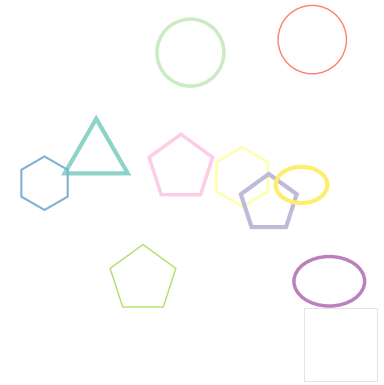[{"shape": "triangle", "thickness": 3, "radius": 0.47, "center": [0.25, 0.597]}, {"shape": "hexagon", "thickness": 2, "radius": 0.38, "center": [0.629, 0.541]}, {"shape": "pentagon", "thickness": 3, "radius": 0.38, "center": [0.698, 0.472]}, {"shape": "circle", "thickness": 1, "radius": 0.44, "center": [0.811, 0.897]}, {"shape": "hexagon", "thickness": 1.5, "radius": 0.35, "center": [0.116, 0.524]}, {"shape": "pentagon", "thickness": 1, "radius": 0.45, "center": [0.371, 0.275]}, {"shape": "pentagon", "thickness": 2.5, "radius": 0.43, "center": [0.47, 0.565]}, {"shape": "square", "thickness": 0.5, "radius": 0.47, "center": [0.884, 0.106]}, {"shape": "oval", "thickness": 2.5, "radius": 0.46, "center": [0.855, 0.269]}, {"shape": "circle", "thickness": 2.5, "radius": 0.44, "center": [0.495, 0.863]}, {"shape": "oval", "thickness": 3, "radius": 0.34, "center": [0.783, 0.52]}]